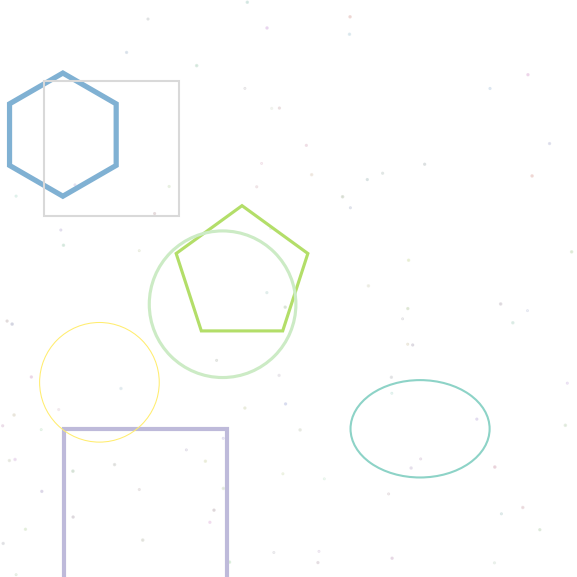[{"shape": "oval", "thickness": 1, "radius": 0.6, "center": [0.727, 0.257]}, {"shape": "square", "thickness": 2, "radius": 0.7, "center": [0.252, 0.117]}, {"shape": "hexagon", "thickness": 2.5, "radius": 0.53, "center": [0.109, 0.766]}, {"shape": "pentagon", "thickness": 1.5, "radius": 0.6, "center": [0.419, 0.523]}, {"shape": "square", "thickness": 1, "radius": 0.58, "center": [0.193, 0.742]}, {"shape": "circle", "thickness": 1.5, "radius": 0.63, "center": [0.385, 0.472]}, {"shape": "circle", "thickness": 0.5, "radius": 0.52, "center": [0.172, 0.337]}]